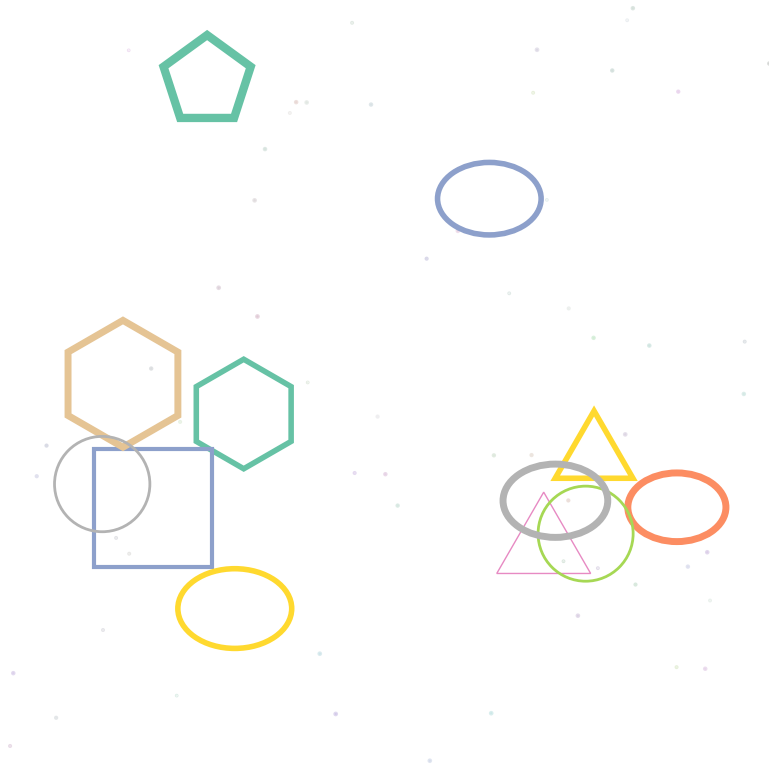[{"shape": "hexagon", "thickness": 2, "radius": 0.36, "center": [0.317, 0.462]}, {"shape": "pentagon", "thickness": 3, "radius": 0.3, "center": [0.269, 0.895]}, {"shape": "oval", "thickness": 2.5, "radius": 0.32, "center": [0.879, 0.341]}, {"shape": "oval", "thickness": 2, "radius": 0.34, "center": [0.635, 0.742]}, {"shape": "square", "thickness": 1.5, "radius": 0.38, "center": [0.199, 0.34]}, {"shape": "triangle", "thickness": 0.5, "radius": 0.35, "center": [0.706, 0.29]}, {"shape": "circle", "thickness": 1, "radius": 0.31, "center": [0.761, 0.307]}, {"shape": "oval", "thickness": 2, "radius": 0.37, "center": [0.305, 0.21]}, {"shape": "triangle", "thickness": 2, "radius": 0.29, "center": [0.772, 0.408]}, {"shape": "hexagon", "thickness": 2.5, "radius": 0.41, "center": [0.16, 0.502]}, {"shape": "oval", "thickness": 2.5, "radius": 0.34, "center": [0.721, 0.35]}, {"shape": "circle", "thickness": 1, "radius": 0.31, "center": [0.133, 0.371]}]